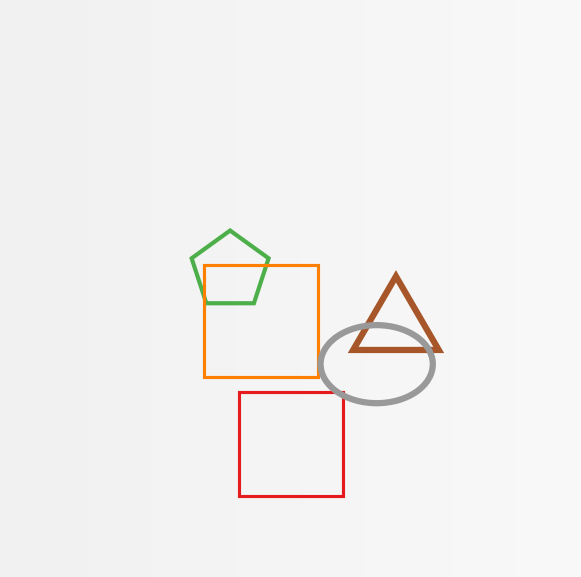[{"shape": "square", "thickness": 1.5, "radius": 0.45, "center": [0.501, 0.23]}, {"shape": "pentagon", "thickness": 2, "radius": 0.35, "center": [0.396, 0.53]}, {"shape": "square", "thickness": 1.5, "radius": 0.49, "center": [0.449, 0.443]}, {"shape": "triangle", "thickness": 3, "radius": 0.42, "center": [0.681, 0.436]}, {"shape": "oval", "thickness": 3, "radius": 0.48, "center": [0.648, 0.369]}]